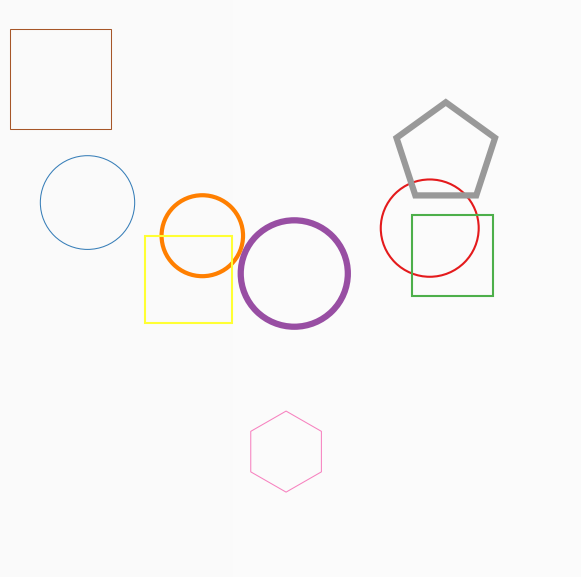[{"shape": "circle", "thickness": 1, "radius": 0.42, "center": [0.739, 0.604]}, {"shape": "circle", "thickness": 0.5, "radius": 0.41, "center": [0.151, 0.648]}, {"shape": "square", "thickness": 1, "radius": 0.35, "center": [0.778, 0.556]}, {"shape": "circle", "thickness": 3, "radius": 0.46, "center": [0.506, 0.526]}, {"shape": "circle", "thickness": 2, "radius": 0.35, "center": [0.348, 0.591]}, {"shape": "square", "thickness": 1, "radius": 0.37, "center": [0.324, 0.515]}, {"shape": "square", "thickness": 0.5, "radius": 0.43, "center": [0.104, 0.862]}, {"shape": "hexagon", "thickness": 0.5, "radius": 0.35, "center": [0.492, 0.217]}, {"shape": "pentagon", "thickness": 3, "radius": 0.45, "center": [0.767, 0.733]}]